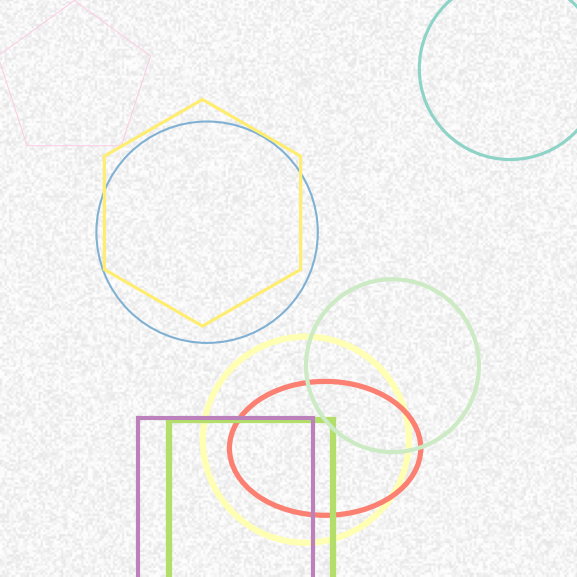[{"shape": "circle", "thickness": 1.5, "radius": 0.79, "center": [0.884, 0.88]}, {"shape": "circle", "thickness": 3, "radius": 0.89, "center": [0.53, 0.238]}, {"shape": "oval", "thickness": 2.5, "radius": 0.83, "center": [0.563, 0.223]}, {"shape": "circle", "thickness": 1, "radius": 0.96, "center": [0.359, 0.597]}, {"shape": "square", "thickness": 3, "radius": 0.71, "center": [0.435, 0.13]}, {"shape": "pentagon", "thickness": 0.5, "radius": 0.69, "center": [0.129, 0.859]}, {"shape": "square", "thickness": 2, "radius": 0.76, "center": [0.391, 0.123]}, {"shape": "circle", "thickness": 2, "radius": 0.75, "center": [0.68, 0.366]}, {"shape": "hexagon", "thickness": 1.5, "radius": 0.98, "center": [0.351, 0.631]}]